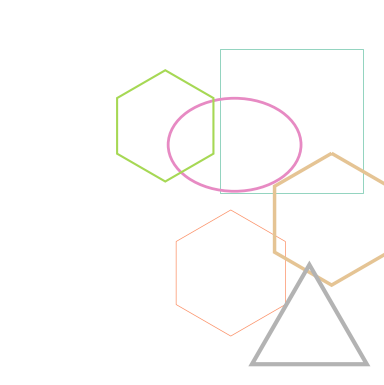[{"shape": "square", "thickness": 0.5, "radius": 0.93, "center": [0.757, 0.686]}, {"shape": "hexagon", "thickness": 0.5, "radius": 0.82, "center": [0.599, 0.291]}, {"shape": "oval", "thickness": 2, "radius": 0.86, "center": [0.609, 0.624]}, {"shape": "hexagon", "thickness": 1.5, "radius": 0.72, "center": [0.429, 0.673]}, {"shape": "hexagon", "thickness": 2.5, "radius": 0.86, "center": [0.861, 0.431]}, {"shape": "triangle", "thickness": 3, "radius": 0.86, "center": [0.804, 0.14]}]